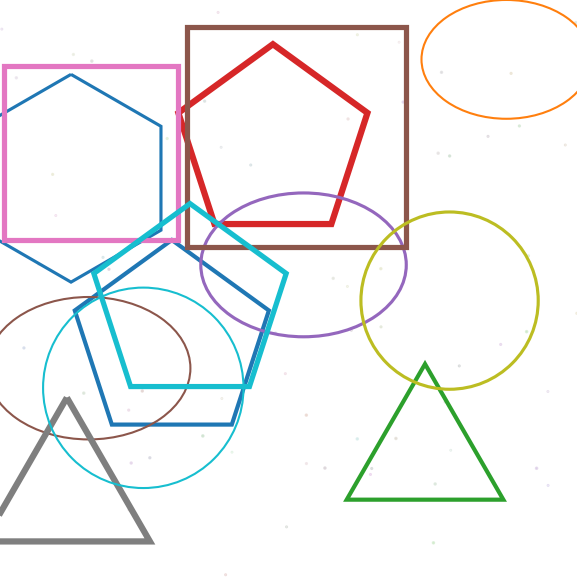[{"shape": "hexagon", "thickness": 1.5, "radius": 0.9, "center": [0.123, 0.69]}, {"shape": "pentagon", "thickness": 2, "radius": 0.88, "center": [0.298, 0.407]}, {"shape": "oval", "thickness": 1, "radius": 0.73, "center": [0.877, 0.896]}, {"shape": "triangle", "thickness": 2, "radius": 0.78, "center": [0.736, 0.212]}, {"shape": "pentagon", "thickness": 3, "radius": 0.86, "center": [0.473, 0.75]}, {"shape": "oval", "thickness": 1.5, "radius": 0.89, "center": [0.526, 0.54]}, {"shape": "square", "thickness": 2.5, "radius": 0.95, "center": [0.514, 0.762]}, {"shape": "oval", "thickness": 1, "radius": 0.88, "center": [0.154, 0.362]}, {"shape": "square", "thickness": 2.5, "radius": 0.75, "center": [0.158, 0.734]}, {"shape": "triangle", "thickness": 3, "radius": 0.83, "center": [0.116, 0.145]}, {"shape": "circle", "thickness": 1.5, "radius": 0.77, "center": [0.778, 0.479]}, {"shape": "pentagon", "thickness": 2.5, "radius": 0.88, "center": [0.329, 0.471]}, {"shape": "circle", "thickness": 1, "radius": 0.87, "center": [0.248, 0.328]}]